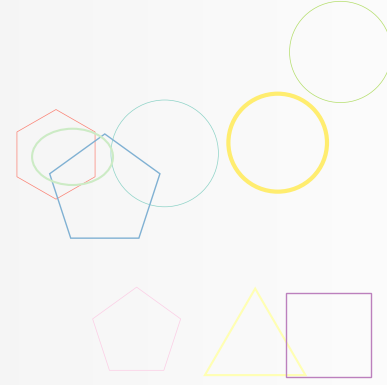[{"shape": "circle", "thickness": 0.5, "radius": 0.69, "center": [0.425, 0.602]}, {"shape": "triangle", "thickness": 1.5, "radius": 0.75, "center": [0.659, 0.101]}, {"shape": "hexagon", "thickness": 0.5, "radius": 0.58, "center": [0.145, 0.599]}, {"shape": "pentagon", "thickness": 1, "radius": 0.75, "center": [0.27, 0.502]}, {"shape": "circle", "thickness": 0.5, "radius": 0.66, "center": [0.879, 0.865]}, {"shape": "pentagon", "thickness": 0.5, "radius": 0.6, "center": [0.353, 0.135]}, {"shape": "square", "thickness": 1, "radius": 0.55, "center": [0.848, 0.13]}, {"shape": "oval", "thickness": 1.5, "radius": 0.52, "center": [0.187, 0.593]}, {"shape": "circle", "thickness": 3, "radius": 0.64, "center": [0.717, 0.629]}]